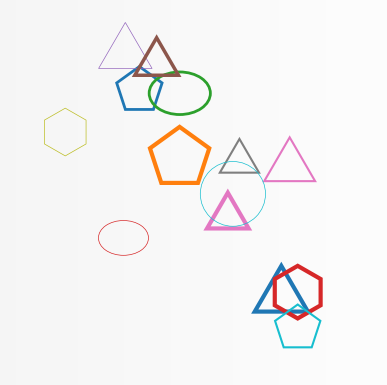[{"shape": "triangle", "thickness": 3, "radius": 0.4, "center": [0.726, 0.23]}, {"shape": "pentagon", "thickness": 2, "radius": 0.31, "center": [0.36, 0.766]}, {"shape": "pentagon", "thickness": 3, "radius": 0.4, "center": [0.464, 0.59]}, {"shape": "oval", "thickness": 2, "radius": 0.39, "center": [0.464, 0.758]}, {"shape": "oval", "thickness": 0.5, "radius": 0.32, "center": [0.319, 0.382]}, {"shape": "hexagon", "thickness": 3, "radius": 0.34, "center": [0.768, 0.241]}, {"shape": "triangle", "thickness": 0.5, "radius": 0.4, "center": [0.323, 0.862]}, {"shape": "triangle", "thickness": 2.5, "radius": 0.33, "center": [0.404, 0.837]}, {"shape": "triangle", "thickness": 1.5, "radius": 0.38, "center": [0.748, 0.567]}, {"shape": "triangle", "thickness": 3, "radius": 0.31, "center": [0.588, 0.438]}, {"shape": "triangle", "thickness": 1.5, "radius": 0.29, "center": [0.618, 0.581]}, {"shape": "hexagon", "thickness": 0.5, "radius": 0.31, "center": [0.168, 0.657]}, {"shape": "circle", "thickness": 0.5, "radius": 0.42, "center": [0.601, 0.496]}, {"shape": "pentagon", "thickness": 1.5, "radius": 0.31, "center": [0.768, 0.148]}]